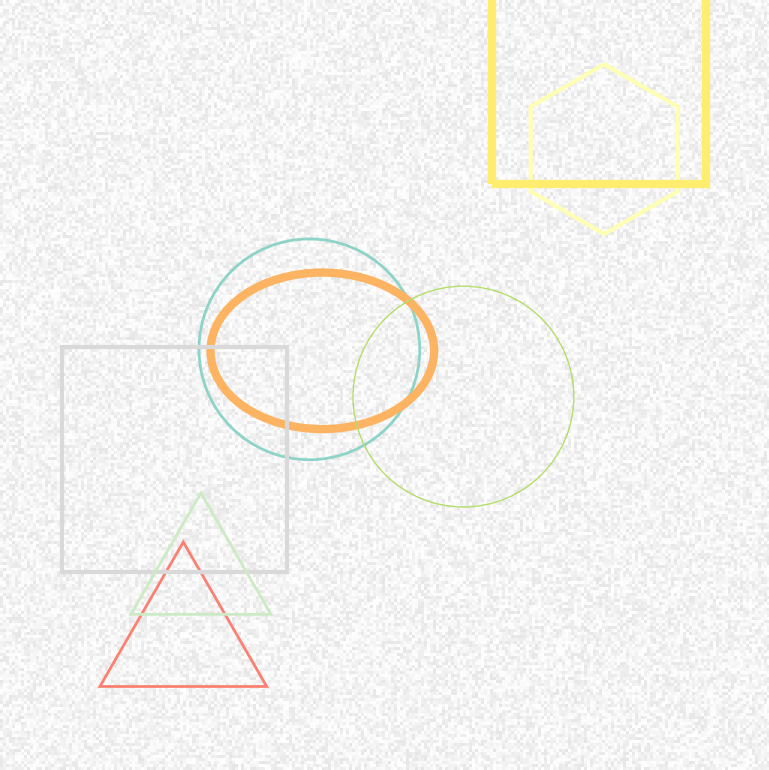[{"shape": "circle", "thickness": 1, "radius": 0.72, "center": [0.402, 0.546]}, {"shape": "hexagon", "thickness": 1.5, "radius": 0.55, "center": [0.785, 0.806]}, {"shape": "triangle", "thickness": 1, "radius": 0.63, "center": [0.238, 0.171]}, {"shape": "oval", "thickness": 3, "radius": 0.73, "center": [0.419, 0.544]}, {"shape": "circle", "thickness": 0.5, "radius": 0.72, "center": [0.602, 0.485]}, {"shape": "square", "thickness": 1.5, "radius": 0.73, "center": [0.227, 0.403]}, {"shape": "triangle", "thickness": 1, "radius": 0.53, "center": [0.261, 0.255]}, {"shape": "square", "thickness": 3, "radius": 0.69, "center": [0.778, 0.9]}]